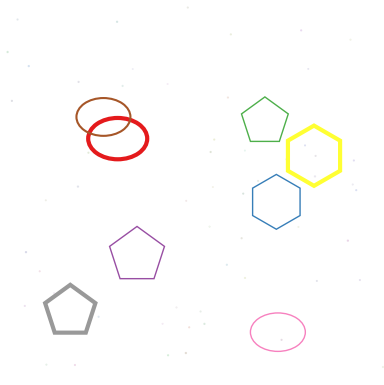[{"shape": "oval", "thickness": 3, "radius": 0.38, "center": [0.306, 0.64]}, {"shape": "hexagon", "thickness": 1, "radius": 0.36, "center": [0.718, 0.476]}, {"shape": "pentagon", "thickness": 1, "radius": 0.32, "center": [0.688, 0.684]}, {"shape": "pentagon", "thickness": 1, "radius": 0.37, "center": [0.356, 0.337]}, {"shape": "hexagon", "thickness": 3, "radius": 0.39, "center": [0.816, 0.596]}, {"shape": "oval", "thickness": 1.5, "radius": 0.35, "center": [0.269, 0.696]}, {"shape": "oval", "thickness": 1, "radius": 0.36, "center": [0.722, 0.137]}, {"shape": "pentagon", "thickness": 3, "radius": 0.34, "center": [0.182, 0.192]}]